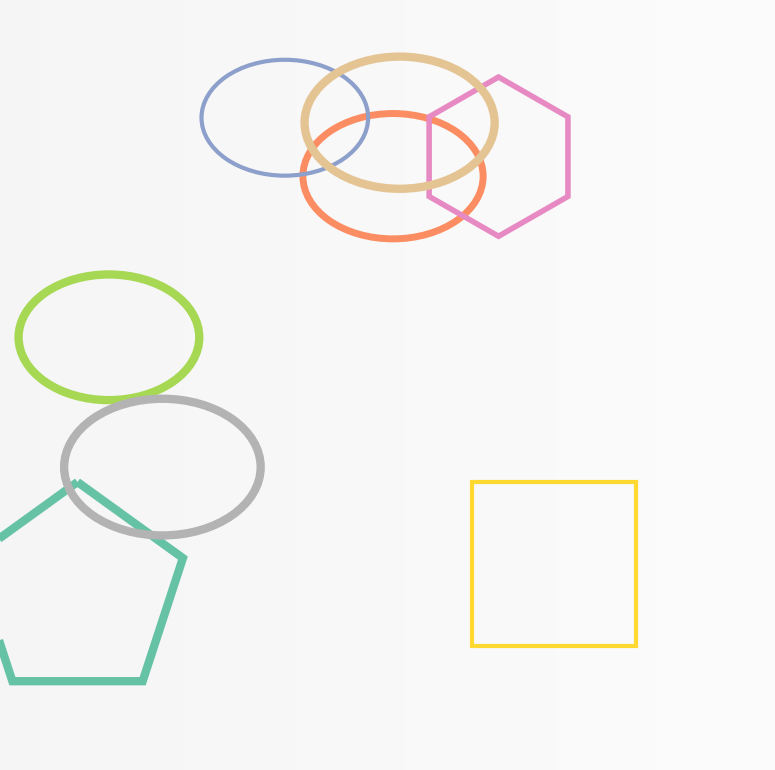[{"shape": "pentagon", "thickness": 3, "radius": 0.71, "center": [0.1, 0.231]}, {"shape": "oval", "thickness": 2.5, "radius": 0.58, "center": [0.507, 0.771]}, {"shape": "oval", "thickness": 1.5, "radius": 0.54, "center": [0.368, 0.847]}, {"shape": "hexagon", "thickness": 2, "radius": 0.52, "center": [0.643, 0.797]}, {"shape": "oval", "thickness": 3, "radius": 0.58, "center": [0.141, 0.562]}, {"shape": "square", "thickness": 1.5, "radius": 0.53, "center": [0.715, 0.268]}, {"shape": "oval", "thickness": 3, "radius": 0.61, "center": [0.516, 0.841]}, {"shape": "oval", "thickness": 3, "radius": 0.63, "center": [0.21, 0.393]}]